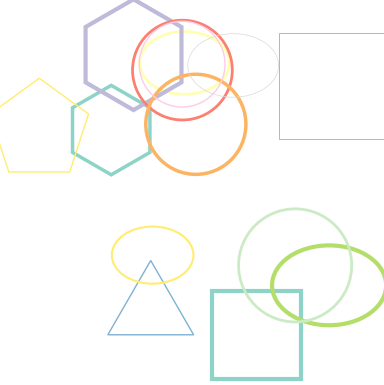[{"shape": "hexagon", "thickness": 2.5, "radius": 0.58, "center": [0.289, 0.662]}, {"shape": "square", "thickness": 3, "radius": 0.58, "center": [0.666, 0.13]}, {"shape": "oval", "thickness": 2, "radius": 0.58, "center": [0.479, 0.837]}, {"shape": "hexagon", "thickness": 3, "radius": 0.72, "center": [0.347, 0.858]}, {"shape": "circle", "thickness": 2, "radius": 0.65, "center": [0.474, 0.818]}, {"shape": "triangle", "thickness": 1, "radius": 0.64, "center": [0.391, 0.195]}, {"shape": "circle", "thickness": 2.5, "radius": 0.65, "center": [0.509, 0.677]}, {"shape": "oval", "thickness": 3, "radius": 0.74, "center": [0.855, 0.259]}, {"shape": "circle", "thickness": 1, "radius": 0.56, "center": [0.473, 0.833]}, {"shape": "oval", "thickness": 0.5, "radius": 0.59, "center": [0.606, 0.83]}, {"shape": "square", "thickness": 0.5, "radius": 0.69, "center": [0.861, 0.776]}, {"shape": "circle", "thickness": 2, "radius": 0.73, "center": [0.767, 0.311]}, {"shape": "oval", "thickness": 1.5, "radius": 0.53, "center": [0.396, 0.337]}, {"shape": "pentagon", "thickness": 1, "radius": 0.67, "center": [0.102, 0.662]}]